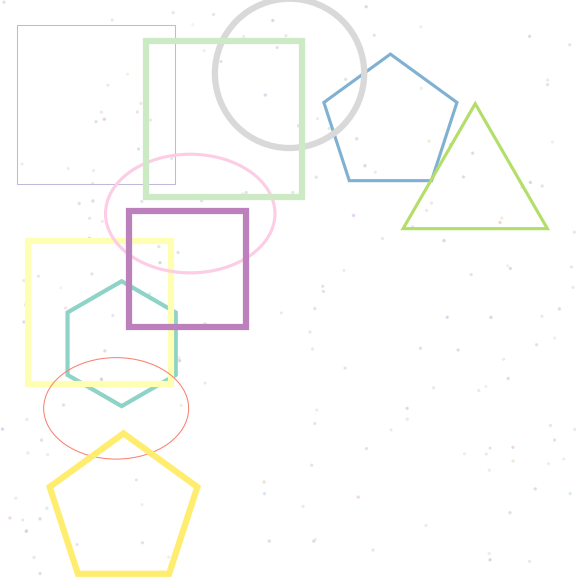[{"shape": "hexagon", "thickness": 2, "radius": 0.54, "center": [0.211, 0.404]}, {"shape": "square", "thickness": 3, "radius": 0.62, "center": [0.172, 0.458]}, {"shape": "square", "thickness": 0.5, "radius": 0.69, "center": [0.166, 0.818]}, {"shape": "oval", "thickness": 0.5, "radius": 0.63, "center": [0.201, 0.292]}, {"shape": "pentagon", "thickness": 1.5, "radius": 0.61, "center": [0.676, 0.784]}, {"shape": "triangle", "thickness": 1.5, "radius": 0.72, "center": [0.823, 0.675]}, {"shape": "oval", "thickness": 1.5, "radius": 0.73, "center": [0.329, 0.629]}, {"shape": "circle", "thickness": 3, "radius": 0.65, "center": [0.501, 0.872]}, {"shape": "square", "thickness": 3, "radius": 0.5, "center": [0.325, 0.533]}, {"shape": "square", "thickness": 3, "radius": 0.67, "center": [0.387, 0.793]}, {"shape": "pentagon", "thickness": 3, "radius": 0.67, "center": [0.214, 0.114]}]